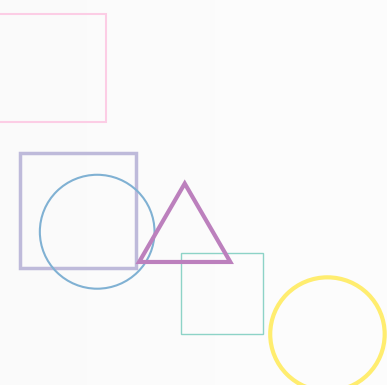[{"shape": "square", "thickness": 1, "radius": 0.53, "center": [0.573, 0.238]}, {"shape": "square", "thickness": 2.5, "radius": 0.75, "center": [0.202, 0.454]}, {"shape": "circle", "thickness": 1.5, "radius": 0.74, "center": [0.251, 0.398]}, {"shape": "square", "thickness": 1.5, "radius": 0.71, "center": [0.132, 0.823]}, {"shape": "triangle", "thickness": 3, "radius": 0.68, "center": [0.477, 0.387]}, {"shape": "circle", "thickness": 3, "radius": 0.74, "center": [0.845, 0.132]}]